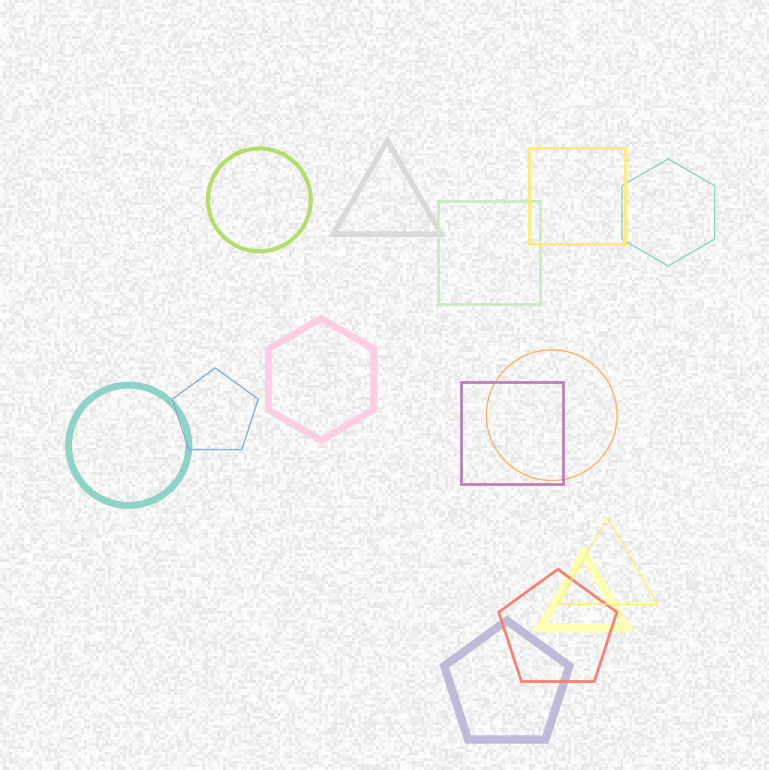[{"shape": "hexagon", "thickness": 0.5, "radius": 0.35, "center": [0.868, 0.724]}, {"shape": "circle", "thickness": 2.5, "radius": 0.39, "center": [0.167, 0.422]}, {"shape": "triangle", "thickness": 3, "radius": 0.32, "center": [0.758, 0.217]}, {"shape": "pentagon", "thickness": 3, "radius": 0.43, "center": [0.658, 0.109]}, {"shape": "pentagon", "thickness": 1, "radius": 0.4, "center": [0.724, 0.18]}, {"shape": "pentagon", "thickness": 0.5, "radius": 0.29, "center": [0.28, 0.464]}, {"shape": "circle", "thickness": 0.5, "radius": 0.42, "center": [0.717, 0.461]}, {"shape": "circle", "thickness": 1.5, "radius": 0.33, "center": [0.337, 0.74]}, {"shape": "hexagon", "thickness": 2.5, "radius": 0.4, "center": [0.417, 0.507]}, {"shape": "triangle", "thickness": 2, "radius": 0.4, "center": [0.503, 0.736]}, {"shape": "square", "thickness": 1, "radius": 0.33, "center": [0.665, 0.438]}, {"shape": "square", "thickness": 1, "radius": 0.33, "center": [0.635, 0.672]}, {"shape": "triangle", "thickness": 0.5, "radius": 0.38, "center": [0.789, 0.253]}, {"shape": "square", "thickness": 1, "radius": 0.31, "center": [0.749, 0.745]}]